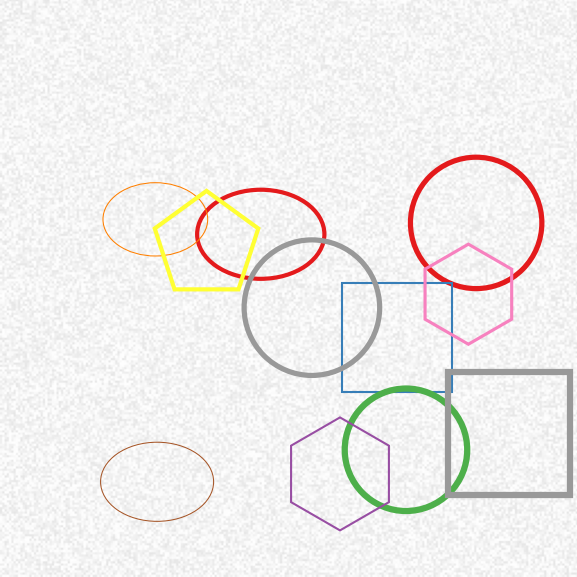[{"shape": "oval", "thickness": 2, "radius": 0.55, "center": [0.452, 0.593]}, {"shape": "circle", "thickness": 2.5, "radius": 0.57, "center": [0.825, 0.613]}, {"shape": "square", "thickness": 1, "radius": 0.47, "center": [0.687, 0.415]}, {"shape": "circle", "thickness": 3, "radius": 0.53, "center": [0.703, 0.22]}, {"shape": "hexagon", "thickness": 1, "radius": 0.49, "center": [0.589, 0.179]}, {"shape": "oval", "thickness": 0.5, "radius": 0.45, "center": [0.269, 0.619]}, {"shape": "pentagon", "thickness": 2, "radius": 0.47, "center": [0.358, 0.574]}, {"shape": "oval", "thickness": 0.5, "radius": 0.49, "center": [0.272, 0.165]}, {"shape": "hexagon", "thickness": 1.5, "radius": 0.43, "center": [0.811, 0.49]}, {"shape": "circle", "thickness": 2.5, "radius": 0.59, "center": [0.54, 0.466]}, {"shape": "square", "thickness": 3, "radius": 0.53, "center": [0.881, 0.248]}]